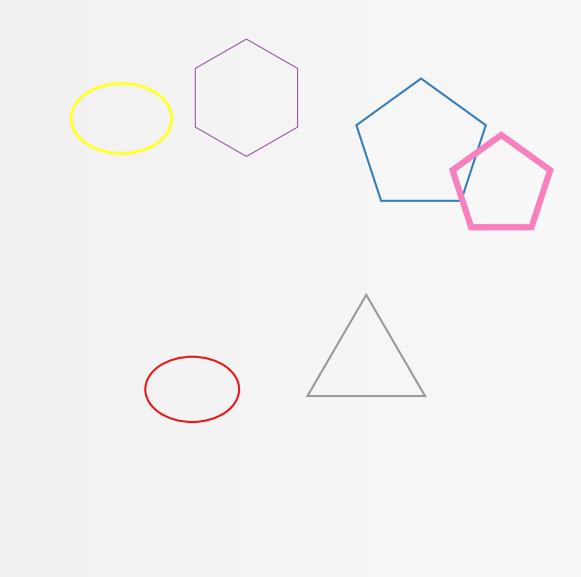[{"shape": "oval", "thickness": 1, "radius": 0.4, "center": [0.331, 0.325]}, {"shape": "pentagon", "thickness": 1, "radius": 0.59, "center": [0.724, 0.746]}, {"shape": "hexagon", "thickness": 0.5, "radius": 0.51, "center": [0.424, 0.83]}, {"shape": "oval", "thickness": 1.5, "radius": 0.43, "center": [0.209, 0.794]}, {"shape": "pentagon", "thickness": 3, "radius": 0.44, "center": [0.863, 0.677]}, {"shape": "triangle", "thickness": 1, "radius": 0.58, "center": [0.63, 0.372]}]